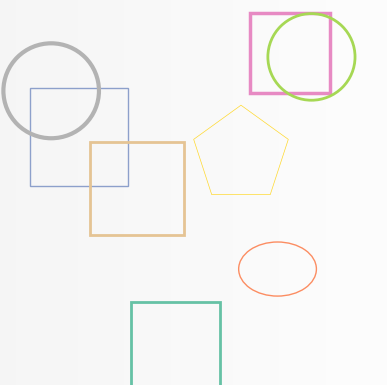[{"shape": "square", "thickness": 2, "radius": 0.58, "center": [0.453, 0.1]}, {"shape": "oval", "thickness": 1, "radius": 0.5, "center": [0.716, 0.301]}, {"shape": "square", "thickness": 1, "radius": 0.64, "center": [0.204, 0.645]}, {"shape": "square", "thickness": 2.5, "radius": 0.52, "center": [0.748, 0.862]}, {"shape": "circle", "thickness": 2, "radius": 0.56, "center": [0.804, 0.852]}, {"shape": "pentagon", "thickness": 0.5, "radius": 0.64, "center": [0.622, 0.598]}, {"shape": "square", "thickness": 2, "radius": 0.6, "center": [0.353, 0.51]}, {"shape": "circle", "thickness": 3, "radius": 0.62, "center": [0.132, 0.764]}]